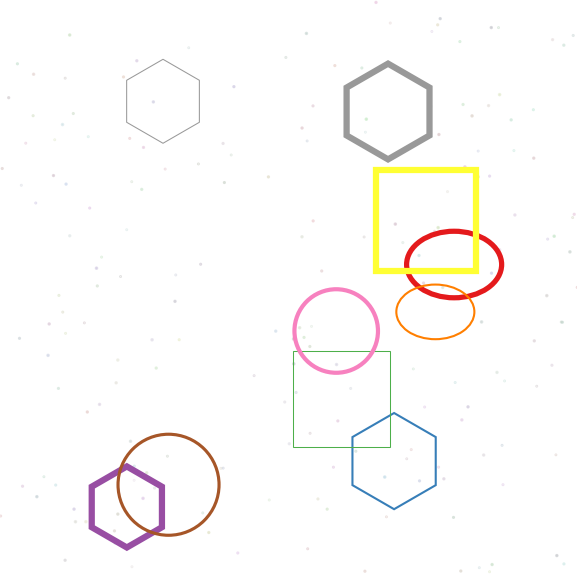[{"shape": "oval", "thickness": 2.5, "radius": 0.41, "center": [0.786, 0.541]}, {"shape": "hexagon", "thickness": 1, "radius": 0.42, "center": [0.682, 0.201]}, {"shape": "square", "thickness": 0.5, "radius": 0.42, "center": [0.591, 0.308]}, {"shape": "hexagon", "thickness": 3, "radius": 0.35, "center": [0.22, 0.121]}, {"shape": "oval", "thickness": 1, "radius": 0.34, "center": [0.754, 0.459]}, {"shape": "square", "thickness": 3, "radius": 0.44, "center": [0.737, 0.617]}, {"shape": "circle", "thickness": 1.5, "radius": 0.44, "center": [0.292, 0.16]}, {"shape": "circle", "thickness": 2, "radius": 0.36, "center": [0.582, 0.426]}, {"shape": "hexagon", "thickness": 0.5, "radius": 0.36, "center": [0.282, 0.824]}, {"shape": "hexagon", "thickness": 3, "radius": 0.41, "center": [0.672, 0.806]}]